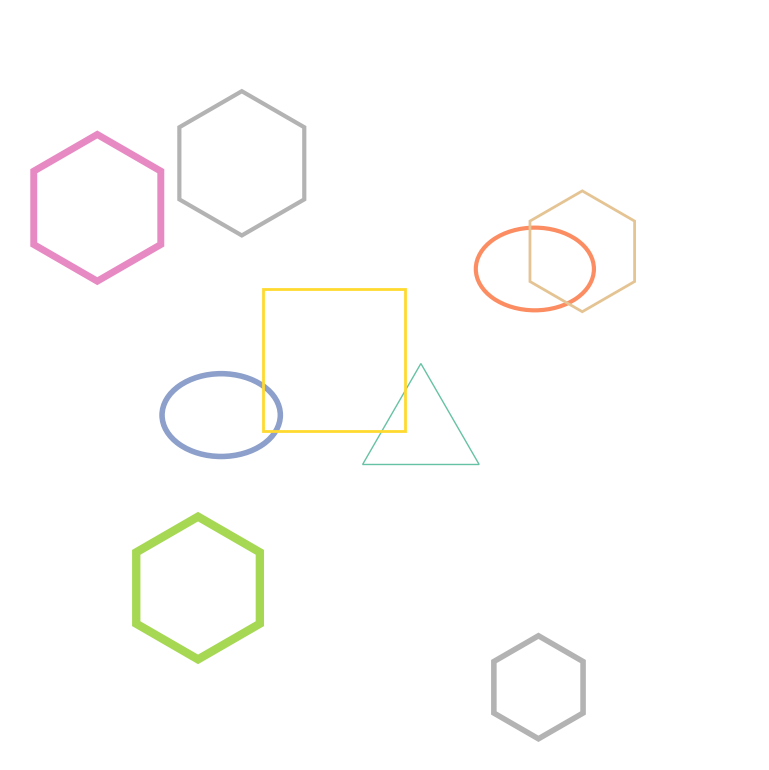[{"shape": "triangle", "thickness": 0.5, "radius": 0.44, "center": [0.547, 0.44]}, {"shape": "oval", "thickness": 1.5, "radius": 0.38, "center": [0.695, 0.651]}, {"shape": "oval", "thickness": 2, "radius": 0.38, "center": [0.287, 0.461]}, {"shape": "hexagon", "thickness": 2.5, "radius": 0.48, "center": [0.126, 0.73]}, {"shape": "hexagon", "thickness": 3, "radius": 0.46, "center": [0.257, 0.236]}, {"shape": "square", "thickness": 1, "radius": 0.46, "center": [0.433, 0.532]}, {"shape": "hexagon", "thickness": 1, "radius": 0.39, "center": [0.756, 0.674]}, {"shape": "hexagon", "thickness": 2, "radius": 0.33, "center": [0.699, 0.107]}, {"shape": "hexagon", "thickness": 1.5, "radius": 0.47, "center": [0.314, 0.788]}]